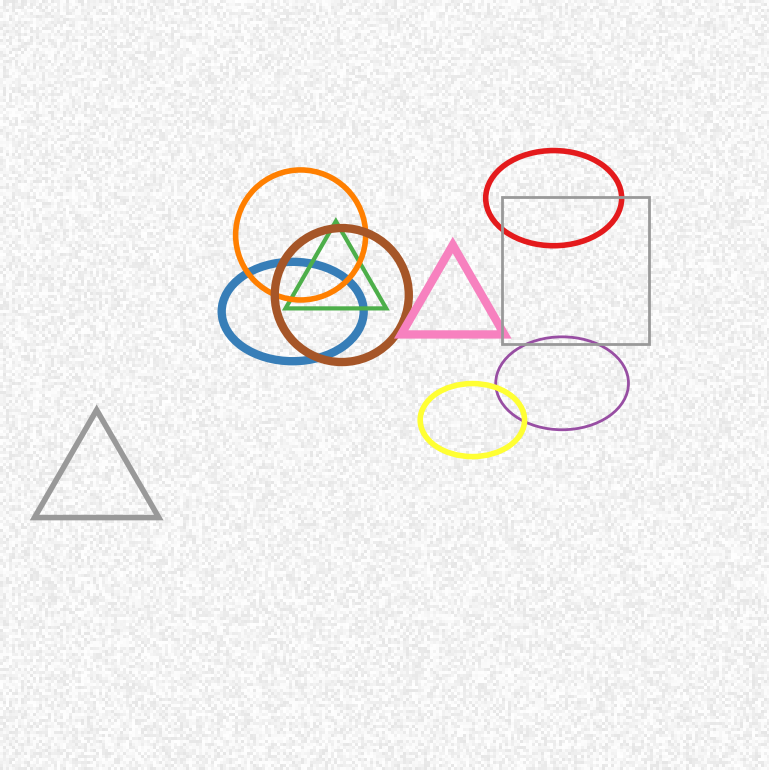[{"shape": "oval", "thickness": 2, "radius": 0.44, "center": [0.719, 0.743]}, {"shape": "oval", "thickness": 3, "radius": 0.46, "center": [0.38, 0.595]}, {"shape": "triangle", "thickness": 1.5, "radius": 0.38, "center": [0.436, 0.637]}, {"shape": "oval", "thickness": 1, "radius": 0.43, "center": [0.73, 0.502]}, {"shape": "circle", "thickness": 2, "radius": 0.42, "center": [0.39, 0.695]}, {"shape": "oval", "thickness": 2, "radius": 0.34, "center": [0.613, 0.454]}, {"shape": "circle", "thickness": 3, "radius": 0.44, "center": [0.444, 0.617]}, {"shape": "triangle", "thickness": 3, "radius": 0.39, "center": [0.588, 0.604]}, {"shape": "square", "thickness": 1, "radius": 0.48, "center": [0.747, 0.648]}, {"shape": "triangle", "thickness": 2, "radius": 0.47, "center": [0.126, 0.374]}]